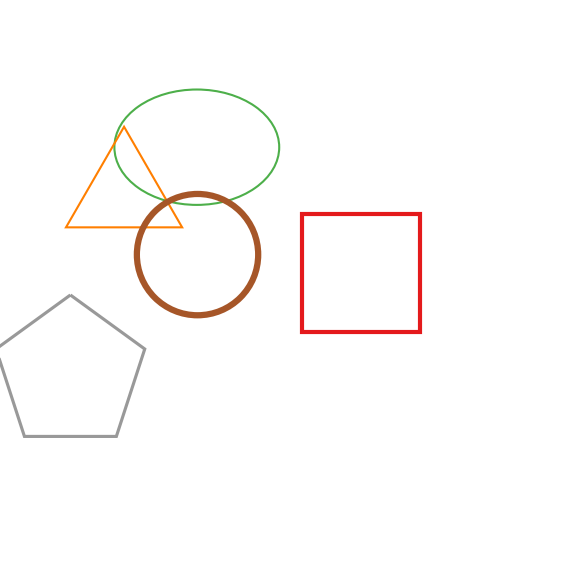[{"shape": "square", "thickness": 2, "radius": 0.51, "center": [0.625, 0.527]}, {"shape": "oval", "thickness": 1, "radius": 0.71, "center": [0.341, 0.744]}, {"shape": "triangle", "thickness": 1, "radius": 0.58, "center": [0.215, 0.664]}, {"shape": "circle", "thickness": 3, "radius": 0.53, "center": [0.342, 0.558]}, {"shape": "pentagon", "thickness": 1.5, "radius": 0.68, "center": [0.122, 0.353]}]